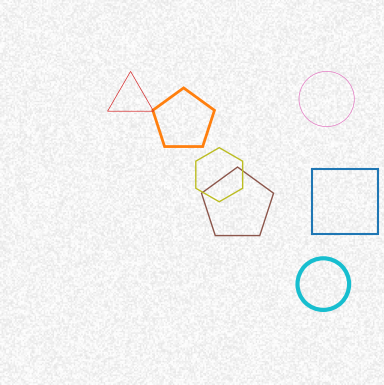[{"shape": "square", "thickness": 1.5, "radius": 0.43, "center": [0.896, 0.476]}, {"shape": "pentagon", "thickness": 2, "radius": 0.42, "center": [0.477, 0.687]}, {"shape": "triangle", "thickness": 0.5, "radius": 0.34, "center": [0.339, 0.746]}, {"shape": "pentagon", "thickness": 1, "radius": 0.49, "center": [0.617, 0.468]}, {"shape": "circle", "thickness": 0.5, "radius": 0.36, "center": [0.848, 0.743]}, {"shape": "hexagon", "thickness": 1, "radius": 0.35, "center": [0.569, 0.546]}, {"shape": "circle", "thickness": 3, "radius": 0.34, "center": [0.84, 0.262]}]